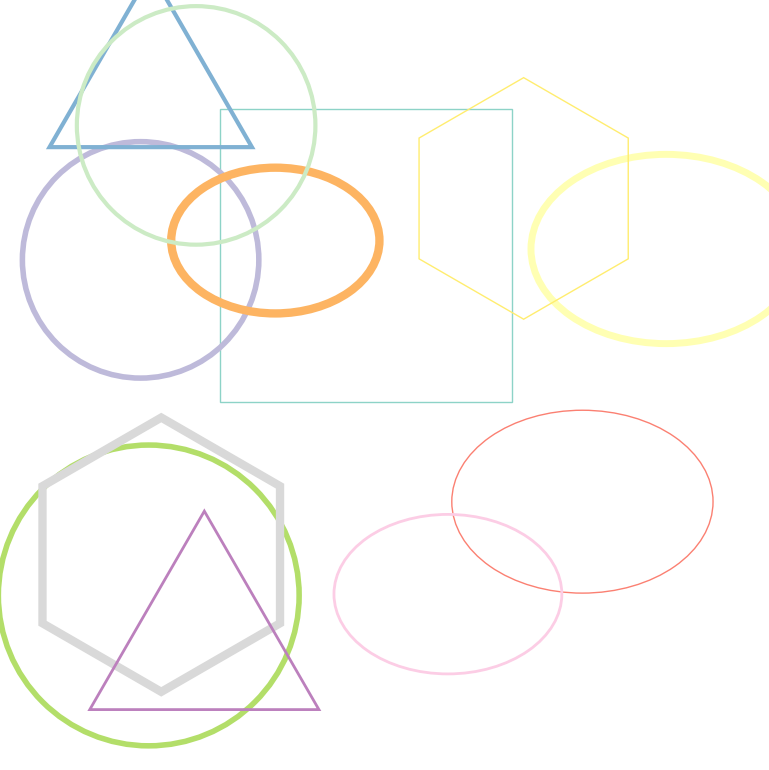[{"shape": "square", "thickness": 0.5, "radius": 0.95, "center": [0.475, 0.668]}, {"shape": "oval", "thickness": 2.5, "radius": 0.88, "center": [0.865, 0.677]}, {"shape": "circle", "thickness": 2, "radius": 0.77, "center": [0.183, 0.662]}, {"shape": "oval", "thickness": 0.5, "radius": 0.85, "center": [0.756, 0.348]}, {"shape": "triangle", "thickness": 1.5, "radius": 0.76, "center": [0.196, 0.885]}, {"shape": "oval", "thickness": 3, "radius": 0.68, "center": [0.358, 0.688]}, {"shape": "circle", "thickness": 2, "radius": 0.98, "center": [0.193, 0.227]}, {"shape": "oval", "thickness": 1, "radius": 0.74, "center": [0.582, 0.228]}, {"shape": "hexagon", "thickness": 3, "radius": 0.89, "center": [0.209, 0.28]}, {"shape": "triangle", "thickness": 1, "radius": 0.86, "center": [0.265, 0.164]}, {"shape": "circle", "thickness": 1.5, "radius": 0.77, "center": [0.255, 0.837]}, {"shape": "hexagon", "thickness": 0.5, "radius": 0.78, "center": [0.68, 0.742]}]